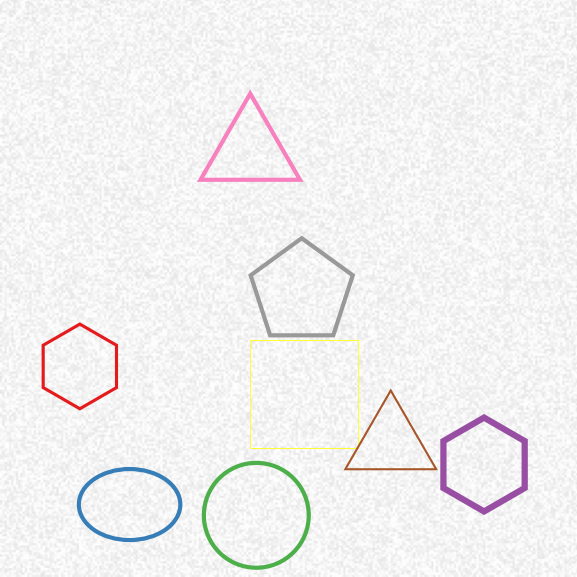[{"shape": "hexagon", "thickness": 1.5, "radius": 0.37, "center": [0.138, 0.365]}, {"shape": "oval", "thickness": 2, "radius": 0.44, "center": [0.224, 0.125]}, {"shape": "circle", "thickness": 2, "radius": 0.45, "center": [0.444, 0.107]}, {"shape": "hexagon", "thickness": 3, "radius": 0.41, "center": [0.838, 0.195]}, {"shape": "square", "thickness": 0.5, "radius": 0.47, "center": [0.526, 0.317]}, {"shape": "triangle", "thickness": 1, "radius": 0.45, "center": [0.677, 0.232]}, {"shape": "triangle", "thickness": 2, "radius": 0.5, "center": [0.433, 0.738]}, {"shape": "pentagon", "thickness": 2, "radius": 0.46, "center": [0.522, 0.494]}]